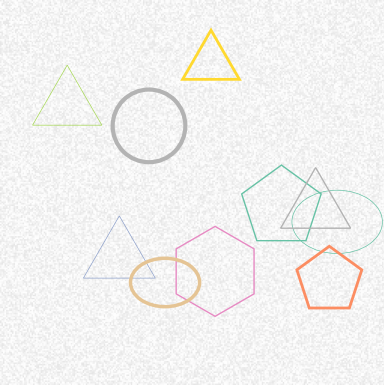[{"shape": "pentagon", "thickness": 1, "radius": 0.54, "center": [0.731, 0.463]}, {"shape": "oval", "thickness": 0.5, "radius": 0.59, "center": [0.876, 0.424]}, {"shape": "pentagon", "thickness": 2, "radius": 0.44, "center": [0.855, 0.272]}, {"shape": "triangle", "thickness": 0.5, "radius": 0.54, "center": [0.31, 0.332]}, {"shape": "hexagon", "thickness": 1, "radius": 0.58, "center": [0.559, 0.295]}, {"shape": "triangle", "thickness": 0.5, "radius": 0.52, "center": [0.175, 0.727]}, {"shape": "triangle", "thickness": 2, "radius": 0.43, "center": [0.548, 0.836]}, {"shape": "oval", "thickness": 2.5, "radius": 0.45, "center": [0.429, 0.266]}, {"shape": "circle", "thickness": 3, "radius": 0.47, "center": [0.387, 0.673]}, {"shape": "triangle", "thickness": 1, "radius": 0.53, "center": [0.82, 0.46]}]